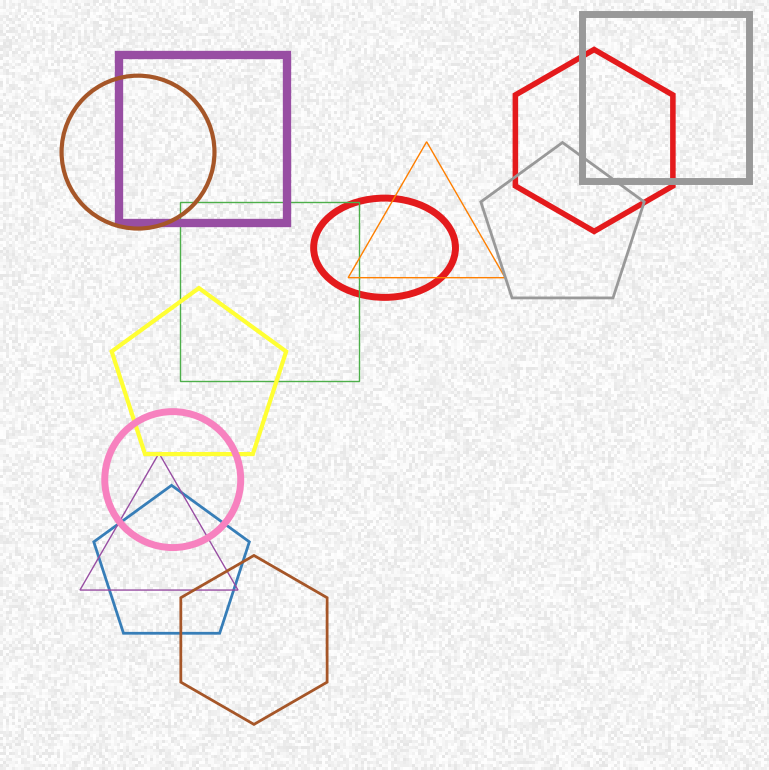[{"shape": "hexagon", "thickness": 2, "radius": 0.59, "center": [0.772, 0.818]}, {"shape": "oval", "thickness": 2.5, "radius": 0.46, "center": [0.499, 0.678]}, {"shape": "pentagon", "thickness": 1, "radius": 0.53, "center": [0.223, 0.263]}, {"shape": "square", "thickness": 0.5, "radius": 0.58, "center": [0.35, 0.621]}, {"shape": "square", "thickness": 3, "radius": 0.55, "center": [0.263, 0.819]}, {"shape": "triangle", "thickness": 0.5, "radius": 0.59, "center": [0.206, 0.293]}, {"shape": "triangle", "thickness": 0.5, "radius": 0.59, "center": [0.554, 0.698]}, {"shape": "pentagon", "thickness": 1.5, "radius": 0.6, "center": [0.258, 0.507]}, {"shape": "hexagon", "thickness": 1, "radius": 0.55, "center": [0.33, 0.169]}, {"shape": "circle", "thickness": 1.5, "radius": 0.5, "center": [0.179, 0.802]}, {"shape": "circle", "thickness": 2.5, "radius": 0.44, "center": [0.224, 0.377]}, {"shape": "square", "thickness": 2.5, "radius": 0.54, "center": [0.864, 0.874]}, {"shape": "pentagon", "thickness": 1, "radius": 0.56, "center": [0.731, 0.703]}]